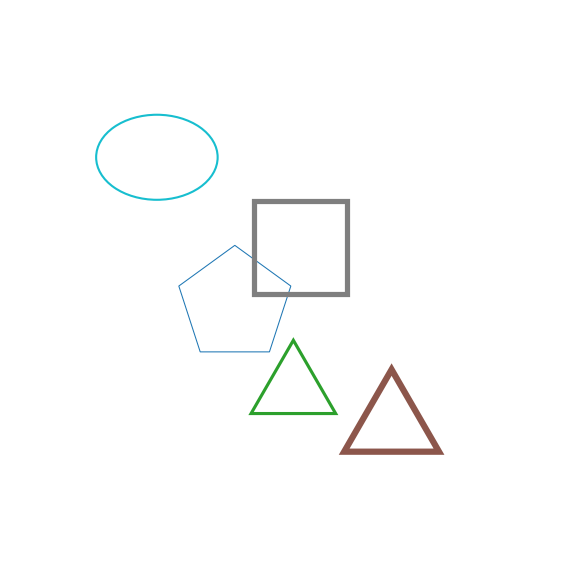[{"shape": "pentagon", "thickness": 0.5, "radius": 0.51, "center": [0.407, 0.472]}, {"shape": "triangle", "thickness": 1.5, "radius": 0.42, "center": [0.508, 0.325]}, {"shape": "triangle", "thickness": 3, "radius": 0.47, "center": [0.678, 0.264]}, {"shape": "square", "thickness": 2.5, "radius": 0.4, "center": [0.521, 0.57]}, {"shape": "oval", "thickness": 1, "radius": 0.53, "center": [0.272, 0.727]}]